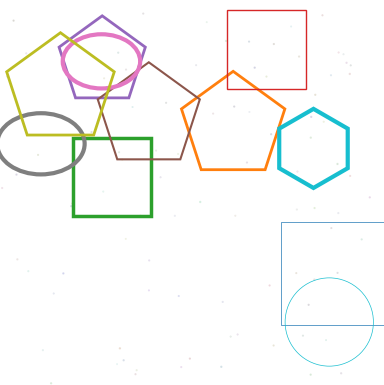[{"shape": "square", "thickness": 0.5, "radius": 0.67, "center": [0.863, 0.289]}, {"shape": "pentagon", "thickness": 2, "radius": 0.71, "center": [0.606, 0.673]}, {"shape": "square", "thickness": 2.5, "radius": 0.5, "center": [0.291, 0.54]}, {"shape": "square", "thickness": 1, "radius": 0.51, "center": [0.692, 0.871]}, {"shape": "pentagon", "thickness": 2, "radius": 0.59, "center": [0.265, 0.841]}, {"shape": "pentagon", "thickness": 1.5, "radius": 0.7, "center": [0.386, 0.699]}, {"shape": "oval", "thickness": 3, "radius": 0.5, "center": [0.263, 0.841]}, {"shape": "oval", "thickness": 3, "radius": 0.57, "center": [0.106, 0.626]}, {"shape": "pentagon", "thickness": 2, "radius": 0.73, "center": [0.157, 0.768]}, {"shape": "circle", "thickness": 0.5, "radius": 0.57, "center": [0.855, 0.164]}, {"shape": "hexagon", "thickness": 3, "radius": 0.51, "center": [0.814, 0.615]}]